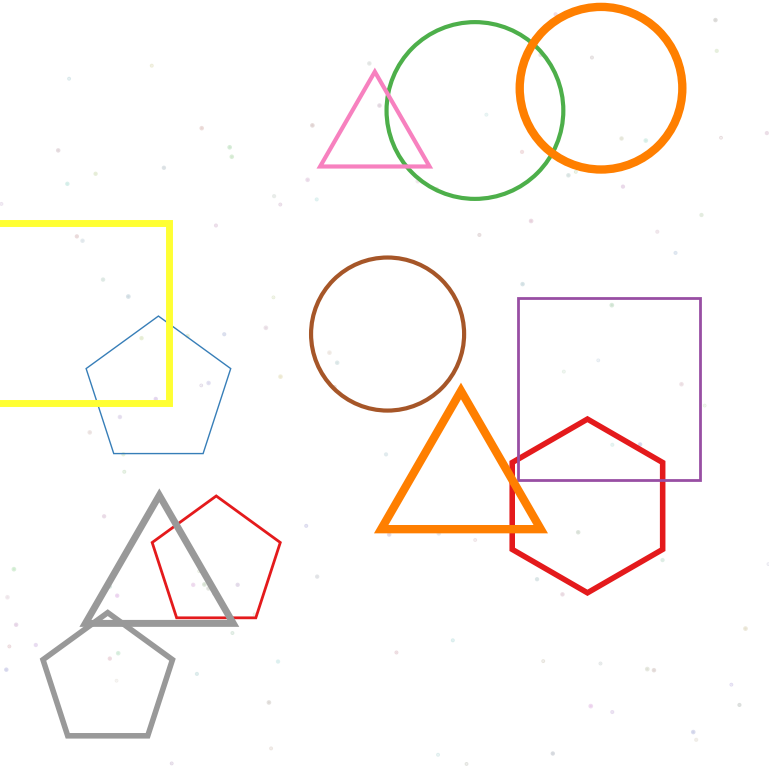[{"shape": "hexagon", "thickness": 2, "radius": 0.56, "center": [0.763, 0.343]}, {"shape": "pentagon", "thickness": 1, "radius": 0.44, "center": [0.281, 0.268]}, {"shape": "pentagon", "thickness": 0.5, "radius": 0.49, "center": [0.206, 0.491]}, {"shape": "circle", "thickness": 1.5, "radius": 0.57, "center": [0.617, 0.856]}, {"shape": "square", "thickness": 1, "radius": 0.59, "center": [0.791, 0.494]}, {"shape": "triangle", "thickness": 3, "radius": 0.6, "center": [0.599, 0.373]}, {"shape": "circle", "thickness": 3, "radius": 0.53, "center": [0.781, 0.885]}, {"shape": "square", "thickness": 2.5, "radius": 0.58, "center": [0.104, 0.594]}, {"shape": "circle", "thickness": 1.5, "radius": 0.5, "center": [0.503, 0.566]}, {"shape": "triangle", "thickness": 1.5, "radius": 0.41, "center": [0.487, 0.825]}, {"shape": "pentagon", "thickness": 2, "radius": 0.44, "center": [0.14, 0.116]}, {"shape": "triangle", "thickness": 2.5, "radius": 0.55, "center": [0.207, 0.246]}]